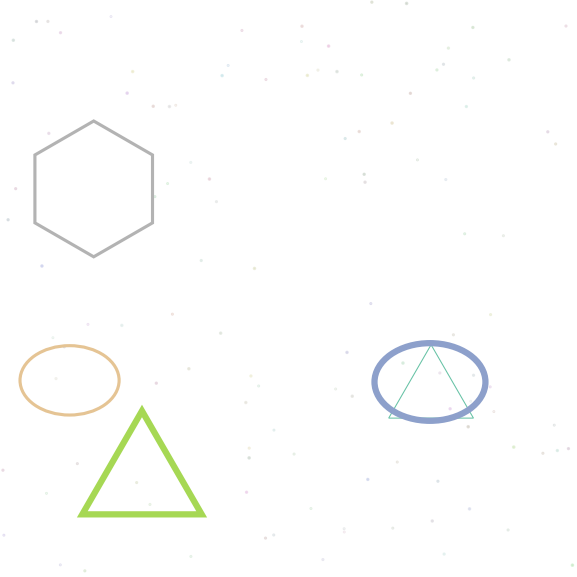[{"shape": "triangle", "thickness": 0.5, "radius": 0.42, "center": [0.746, 0.317]}, {"shape": "oval", "thickness": 3, "radius": 0.48, "center": [0.745, 0.338]}, {"shape": "triangle", "thickness": 3, "radius": 0.6, "center": [0.246, 0.168]}, {"shape": "oval", "thickness": 1.5, "radius": 0.43, "center": [0.12, 0.341]}, {"shape": "hexagon", "thickness": 1.5, "radius": 0.59, "center": [0.162, 0.672]}]